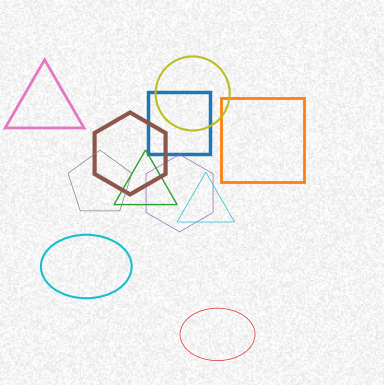[{"shape": "square", "thickness": 2.5, "radius": 0.4, "center": [0.464, 0.68]}, {"shape": "square", "thickness": 2, "radius": 0.54, "center": [0.681, 0.636]}, {"shape": "triangle", "thickness": 1, "radius": 0.47, "center": [0.378, 0.516]}, {"shape": "oval", "thickness": 0.5, "radius": 0.49, "center": [0.565, 0.131]}, {"shape": "hexagon", "thickness": 0.5, "radius": 0.5, "center": [0.466, 0.498]}, {"shape": "hexagon", "thickness": 3, "radius": 0.53, "center": [0.338, 0.601]}, {"shape": "triangle", "thickness": 2, "radius": 0.59, "center": [0.116, 0.727]}, {"shape": "pentagon", "thickness": 0.5, "radius": 0.44, "center": [0.26, 0.523]}, {"shape": "circle", "thickness": 1.5, "radius": 0.48, "center": [0.5, 0.757]}, {"shape": "oval", "thickness": 1.5, "radius": 0.59, "center": [0.224, 0.308]}, {"shape": "triangle", "thickness": 0.5, "radius": 0.43, "center": [0.535, 0.466]}]